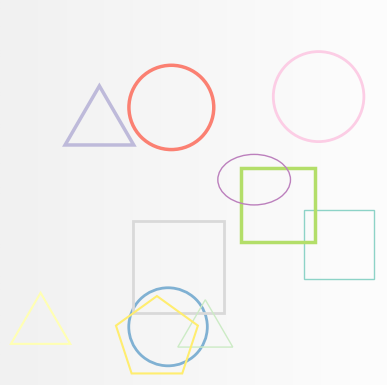[{"shape": "square", "thickness": 1, "radius": 0.45, "center": [0.874, 0.365]}, {"shape": "triangle", "thickness": 1.5, "radius": 0.44, "center": [0.105, 0.151]}, {"shape": "triangle", "thickness": 2.5, "radius": 0.51, "center": [0.256, 0.675]}, {"shape": "circle", "thickness": 2.5, "radius": 0.55, "center": [0.442, 0.721]}, {"shape": "circle", "thickness": 2, "radius": 0.51, "center": [0.434, 0.151]}, {"shape": "square", "thickness": 2.5, "radius": 0.48, "center": [0.718, 0.468]}, {"shape": "circle", "thickness": 2, "radius": 0.58, "center": [0.822, 0.749]}, {"shape": "square", "thickness": 2, "radius": 0.59, "center": [0.461, 0.306]}, {"shape": "oval", "thickness": 1, "radius": 0.47, "center": [0.656, 0.533]}, {"shape": "triangle", "thickness": 1, "radius": 0.41, "center": [0.53, 0.139]}, {"shape": "pentagon", "thickness": 1.5, "radius": 0.56, "center": [0.405, 0.12]}]